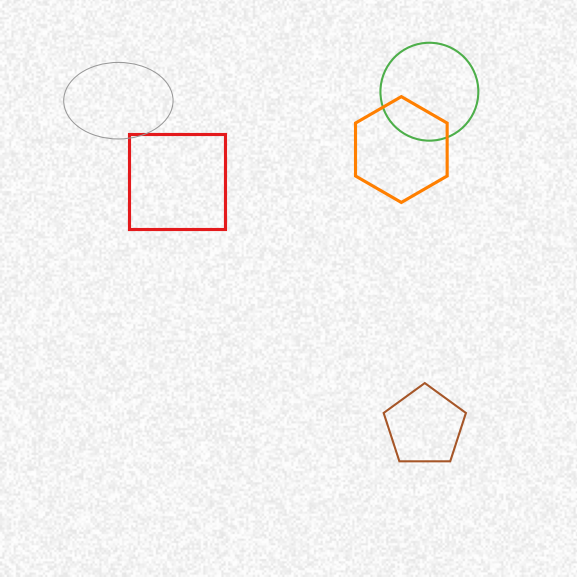[{"shape": "square", "thickness": 1.5, "radius": 0.41, "center": [0.306, 0.685]}, {"shape": "circle", "thickness": 1, "radius": 0.42, "center": [0.744, 0.84]}, {"shape": "hexagon", "thickness": 1.5, "radius": 0.46, "center": [0.695, 0.74]}, {"shape": "pentagon", "thickness": 1, "radius": 0.37, "center": [0.736, 0.261]}, {"shape": "oval", "thickness": 0.5, "radius": 0.47, "center": [0.205, 0.825]}]